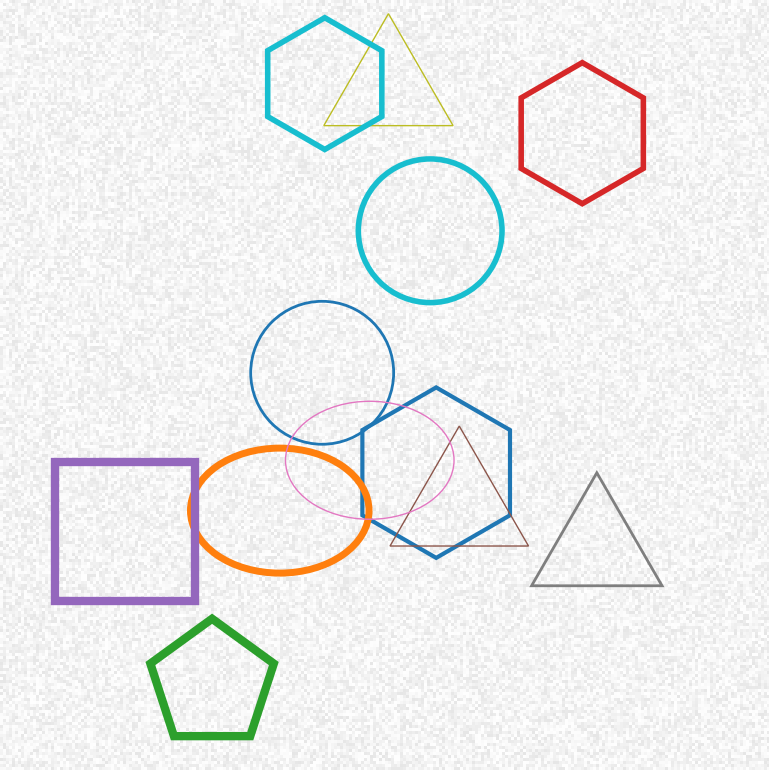[{"shape": "hexagon", "thickness": 1.5, "radius": 0.55, "center": [0.566, 0.386]}, {"shape": "circle", "thickness": 1, "radius": 0.46, "center": [0.418, 0.516]}, {"shape": "oval", "thickness": 2.5, "radius": 0.58, "center": [0.363, 0.337]}, {"shape": "pentagon", "thickness": 3, "radius": 0.42, "center": [0.275, 0.112]}, {"shape": "hexagon", "thickness": 2, "radius": 0.46, "center": [0.756, 0.827]}, {"shape": "square", "thickness": 3, "radius": 0.45, "center": [0.162, 0.31]}, {"shape": "triangle", "thickness": 0.5, "radius": 0.52, "center": [0.596, 0.343]}, {"shape": "oval", "thickness": 0.5, "radius": 0.55, "center": [0.48, 0.402]}, {"shape": "triangle", "thickness": 1, "radius": 0.49, "center": [0.775, 0.288]}, {"shape": "triangle", "thickness": 0.5, "radius": 0.48, "center": [0.504, 0.885]}, {"shape": "circle", "thickness": 2, "radius": 0.47, "center": [0.559, 0.7]}, {"shape": "hexagon", "thickness": 2, "radius": 0.43, "center": [0.422, 0.891]}]